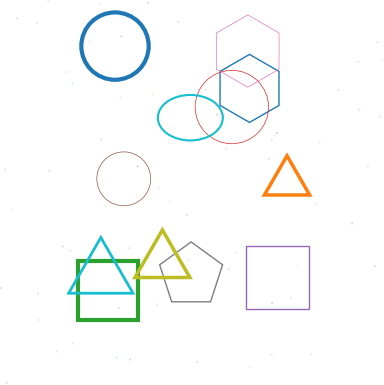[{"shape": "hexagon", "thickness": 1, "radius": 0.44, "center": [0.648, 0.77]}, {"shape": "circle", "thickness": 3, "radius": 0.44, "center": [0.299, 0.88]}, {"shape": "triangle", "thickness": 2.5, "radius": 0.34, "center": [0.745, 0.527]}, {"shape": "square", "thickness": 3, "radius": 0.39, "center": [0.28, 0.245]}, {"shape": "circle", "thickness": 0.5, "radius": 0.48, "center": [0.602, 0.722]}, {"shape": "square", "thickness": 1, "radius": 0.41, "center": [0.721, 0.279]}, {"shape": "circle", "thickness": 0.5, "radius": 0.35, "center": [0.321, 0.535]}, {"shape": "hexagon", "thickness": 0.5, "radius": 0.47, "center": [0.644, 0.867]}, {"shape": "pentagon", "thickness": 1, "radius": 0.43, "center": [0.496, 0.286]}, {"shape": "triangle", "thickness": 2.5, "radius": 0.41, "center": [0.422, 0.32]}, {"shape": "oval", "thickness": 1.5, "radius": 0.42, "center": [0.494, 0.694]}, {"shape": "triangle", "thickness": 2, "radius": 0.48, "center": [0.262, 0.287]}]